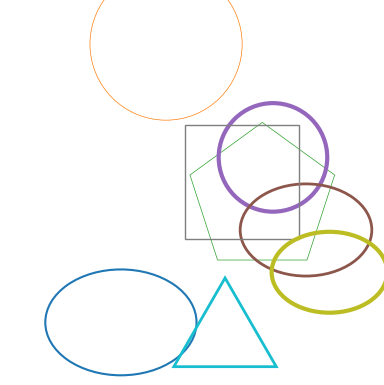[{"shape": "oval", "thickness": 1.5, "radius": 0.98, "center": [0.314, 0.163]}, {"shape": "circle", "thickness": 0.5, "radius": 0.99, "center": [0.431, 0.885]}, {"shape": "pentagon", "thickness": 0.5, "radius": 0.99, "center": [0.681, 0.484]}, {"shape": "circle", "thickness": 3, "radius": 0.7, "center": [0.709, 0.591]}, {"shape": "oval", "thickness": 2, "radius": 0.85, "center": [0.795, 0.403]}, {"shape": "square", "thickness": 1, "radius": 0.74, "center": [0.629, 0.528]}, {"shape": "oval", "thickness": 3, "radius": 0.75, "center": [0.856, 0.293]}, {"shape": "triangle", "thickness": 2, "radius": 0.77, "center": [0.585, 0.124]}]